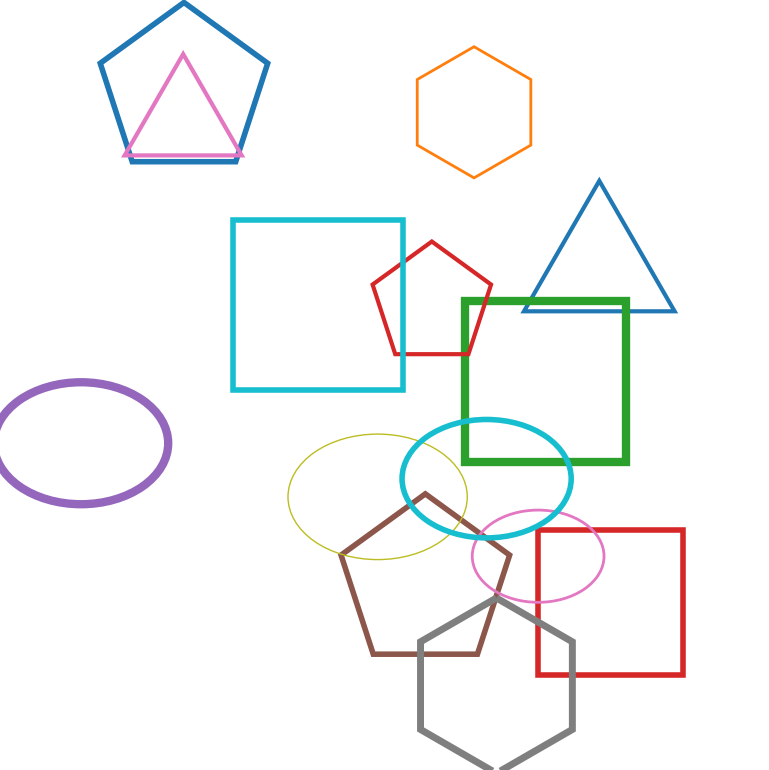[{"shape": "pentagon", "thickness": 2, "radius": 0.57, "center": [0.239, 0.882]}, {"shape": "triangle", "thickness": 1.5, "radius": 0.56, "center": [0.778, 0.652]}, {"shape": "hexagon", "thickness": 1, "radius": 0.43, "center": [0.616, 0.854]}, {"shape": "square", "thickness": 3, "radius": 0.52, "center": [0.708, 0.505]}, {"shape": "pentagon", "thickness": 1.5, "radius": 0.4, "center": [0.561, 0.605]}, {"shape": "square", "thickness": 2, "radius": 0.47, "center": [0.793, 0.217]}, {"shape": "oval", "thickness": 3, "radius": 0.57, "center": [0.105, 0.424]}, {"shape": "pentagon", "thickness": 2, "radius": 0.58, "center": [0.552, 0.244]}, {"shape": "triangle", "thickness": 1.5, "radius": 0.44, "center": [0.238, 0.842]}, {"shape": "oval", "thickness": 1, "radius": 0.43, "center": [0.699, 0.278]}, {"shape": "hexagon", "thickness": 2.5, "radius": 0.57, "center": [0.645, 0.11]}, {"shape": "oval", "thickness": 0.5, "radius": 0.58, "center": [0.49, 0.355]}, {"shape": "square", "thickness": 2, "radius": 0.55, "center": [0.413, 0.604]}, {"shape": "oval", "thickness": 2, "radius": 0.55, "center": [0.632, 0.378]}]